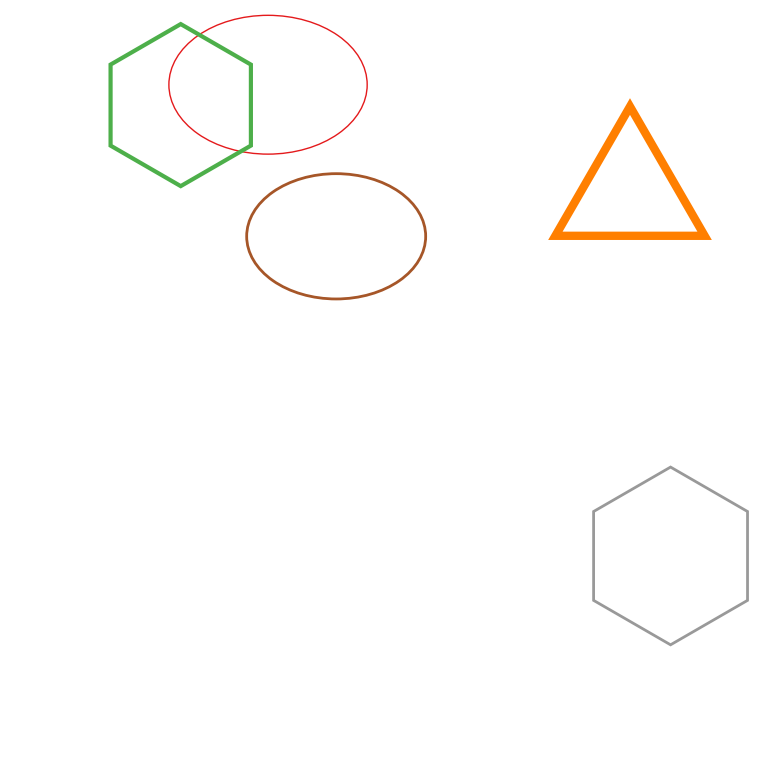[{"shape": "oval", "thickness": 0.5, "radius": 0.64, "center": [0.348, 0.89]}, {"shape": "hexagon", "thickness": 1.5, "radius": 0.53, "center": [0.235, 0.864]}, {"shape": "triangle", "thickness": 3, "radius": 0.56, "center": [0.818, 0.75]}, {"shape": "oval", "thickness": 1, "radius": 0.58, "center": [0.437, 0.693]}, {"shape": "hexagon", "thickness": 1, "radius": 0.58, "center": [0.871, 0.278]}]